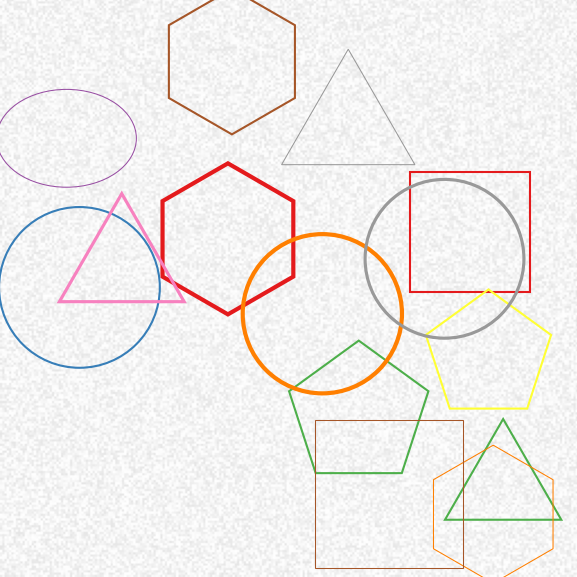[{"shape": "hexagon", "thickness": 2, "radius": 0.65, "center": [0.395, 0.586]}, {"shape": "square", "thickness": 1, "radius": 0.52, "center": [0.814, 0.597]}, {"shape": "circle", "thickness": 1, "radius": 0.7, "center": [0.138, 0.501]}, {"shape": "pentagon", "thickness": 1, "radius": 0.63, "center": [0.621, 0.282]}, {"shape": "triangle", "thickness": 1, "radius": 0.58, "center": [0.871, 0.157]}, {"shape": "oval", "thickness": 0.5, "radius": 0.61, "center": [0.115, 0.76]}, {"shape": "circle", "thickness": 2, "radius": 0.69, "center": [0.558, 0.456]}, {"shape": "hexagon", "thickness": 0.5, "radius": 0.6, "center": [0.854, 0.109]}, {"shape": "pentagon", "thickness": 1, "radius": 0.57, "center": [0.846, 0.384]}, {"shape": "hexagon", "thickness": 1, "radius": 0.63, "center": [0.402, 0.892]}, {"shape": "square", "thickness": 0.5, "radius": 0.64, "center": [0.673, 0.143]}, {"shape": "triangle", "thickness": 1.5, "radius": 0.62, "center": [0.211, 0.539]}, {"shape": "circle", "thickness": 1.5, "radius": 0.69, "center": [0.77, 0.551]}, {"shape": "triangle", "thickness": 0.5, "radius": 0.67, "center": [0.603, 0.781]}]